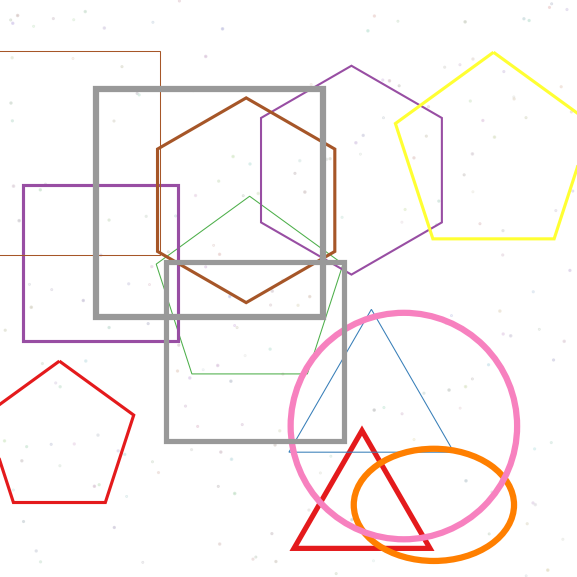[{"shape": "triangle", "thickness": 2.5, "radius": 0.68, "center": [0.627, 0.118]}, {"shape": "pentagon", "thickness": 1.5, "radius": 0.68, "center": [0.103, 0.239]}, {"shape": "triangle", "thickness": 0.5, "radius": 0.82, "center": [0.643, 0.299]}, {"shape": "pentagon", "thickness": 0.5, "radius": 0.85, "center": [0.432, 0.489]}, {"shape": "hexagon", "thickness": 1, "radius": 0.9, "center": [0.609, 0.704]}, {"shape": "square", "thickness": 1.5, "radius": 0.67, "center": [0.174, 0.544]}, {"shape": "oval", "thickness": 3, "radius": 0.69, "center": [0.751, 0.125]}, {"shape": "pentagon", "thickness": 1.5, "radius": 0.89, "center": [0.855, 0.73]}, {"shape": "hexagon", "thickness": 1.5, "radius": 0.89, "center": [0.426, 0.652]}, {"shape": "square", "thickness": 0.5, "radius": 0.88, "center": [0.1, 0.735]}, {"shape": "circle", "thickness": 3, "radius": 0.98, "center": [0.699, 0.261]}, {"shape": "square", "thickness": 3, "radius": 0.98, "center": [0.362, 0.648]}, {"shape": "square", "thickness": 2.5, "radius": 0.77, "center": [0.442, 0.39]}]